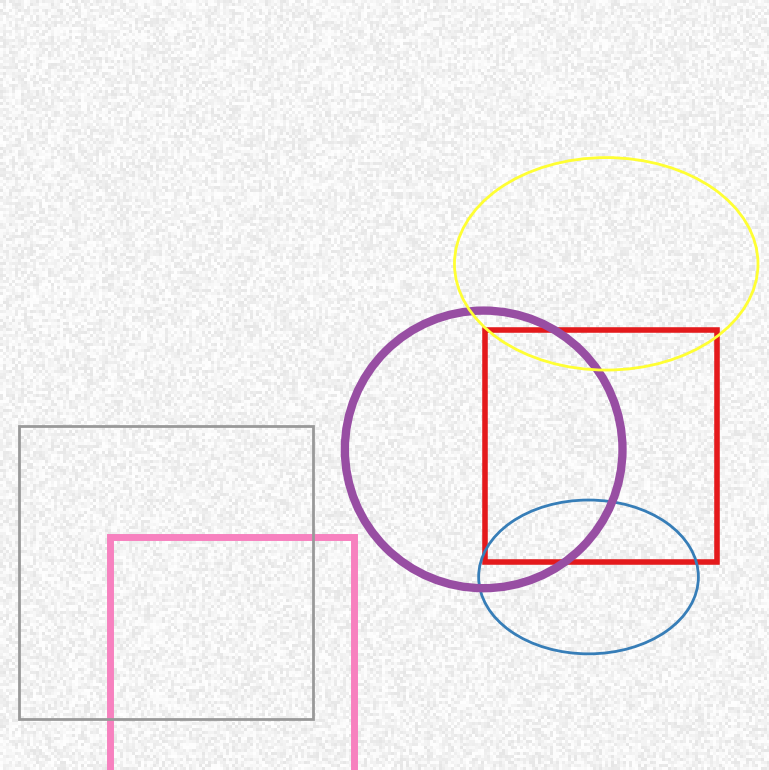[{"shape": "square", "thickness": 2, "radius": 0.75, "center": [0.781, 0.421]}, {"shape": "oval", "thickness": 1, "radius": 0.71, "center": [0.764, 0.251]}, {"shape": "circle", "thickness": 3, "radius": 0.9, "center": [0.628, 0.416]}, {"shape": "oval", "thickness": 1, "radius": 0.99, "center": [0.787, 0.657]}, {"shape": "square", "thickness": 2.5, "radius": 0.79, "center": [0.301, 0.145]}, {"shape": "square", "thickness": 1, "radius": 0.95, "center": [0.216, 0.256]}]